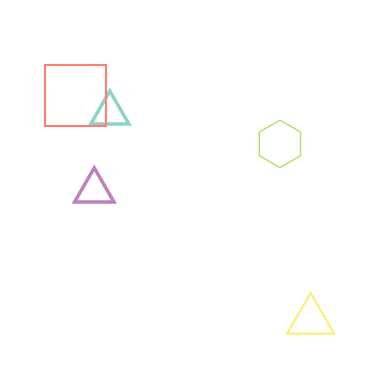[{"shape": "triangle", "thickness": 2.5, "radius": 0.29, "center": [0.285, 0.706]}, {"shape": "square", "thickness": 1.5, "radius": 0.4, "center": [0.196, 0.753]}, {"shape": "hexagon", "thickness": 1, "radius": 0.31, "center": [0.727, 0.626]}, {"shape": "triangle", "thickness": 2.5, "radius": 0.3, "center": [0.245, 0.505]}, {"shape": "triangle", "thickness": 1.5, "radius": 0.35, "center": [0.807, 0.169]}]